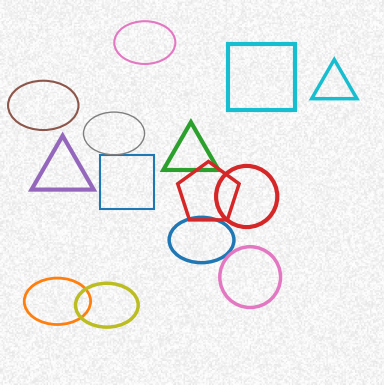[{"shape": "square", "thickness": 1.5, "radius": 0.36, "center": [0.33, 0.528]}, {"shape": "oval", "thickness": 2.5, "radius": 0.42, "center": [0.523, 0.377]}, {"shape": "oval", "thickness": 2, "radius": 0.43, "center": [0.149, 0.217]}, {"shape": "triangle", "thickness": 3, "radius": 0.41, "center": [0.496, 0.6]}, {"shape": "circle", "thickness": 3, "radius": 0.4, "center": [0.641, 0.49]}, {"shape": "pentagon", "thickness": 2.5, "radius": 0.42, "center": [0.541, 0.497]}, {"shape": "triangle", "thickness": 3, "radius": 0.47, "center": [0.163, 0.554]}, {"shape": "oval", "thickness": 1.5, "radius": 0.46, "center": [0.112, 0.726]}, {"shape": "circle", "thickness": 2.5, "radius": 0.39, "center": [0.65, 0.28]}, {"shape": "oval", "thickness": 1.5, "radius": 0.4, "center": [0.376, 0.889]}, {"shape": "oval", "thickness": 1, "radius": 0.4, "center": [0.296, 0.653]}, {"shape": "oval", "thickness": 2.5, "radius": 0.41, "center": [0.278, 0.207]}, {"shape": "square", "thickness": 3, "radius": 0.43, "center": [0.68, 0.8]}, {"shape": "triangle", "thickness": 2.5, "radius": 0.34, "center": [0.868, 0.778]}]